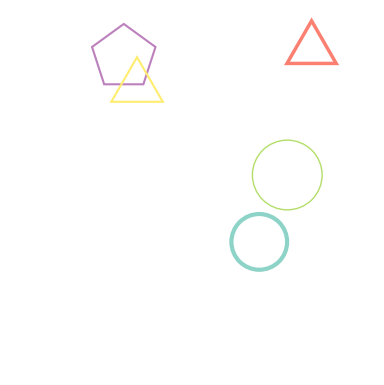[{"shape": "circle", "thickness": 3, "radius": 0.36, "center": [0.673, 0.372]}, {"shape": "triangle", "thickness": 2.5, "radius": 0.37, "center": [0.809, 0.872]}, {"shape": "circle", "thickness": 1, "radius": 0.45, "center": [0.746, 0.545]}, {"shape": "pentagon", "thickness": 1.5, "radius": 0.43, "center": [0.321, 0.851]}, {"shape": "triangle", "thickness": 1.5, "radius": 0.39, "center": [0.356, 0.774]}]